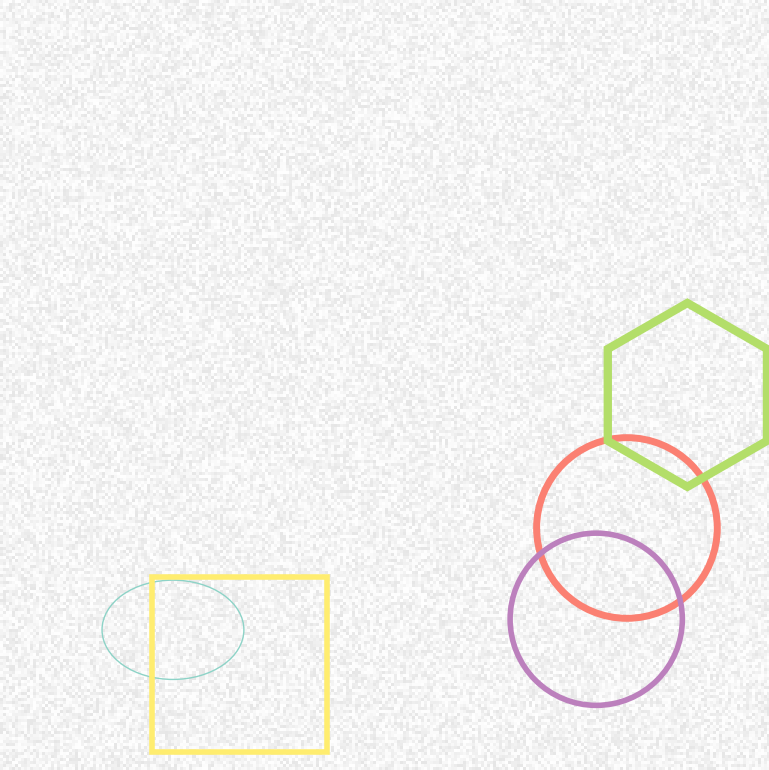[{"shape": "oval", "thickness": 0.5, "radius": 0.46, "center": [0.225, 0.182]}, {"shape": "circle", "thickness": 2.5, "radius": 0.59, "center": [0.814, 0.314]}, {"shape": "hexagon", "thickness": 3, "radius": 0.6, "center": [0.893, 0.487]}, {"shape": "circle", "thickness": 2, "radius": 0.56, "center": [0.774, 0.196]}, {"shape": "square", "thickness": 2, "radius": 0.57, "center": [0.311, 0.137]}]